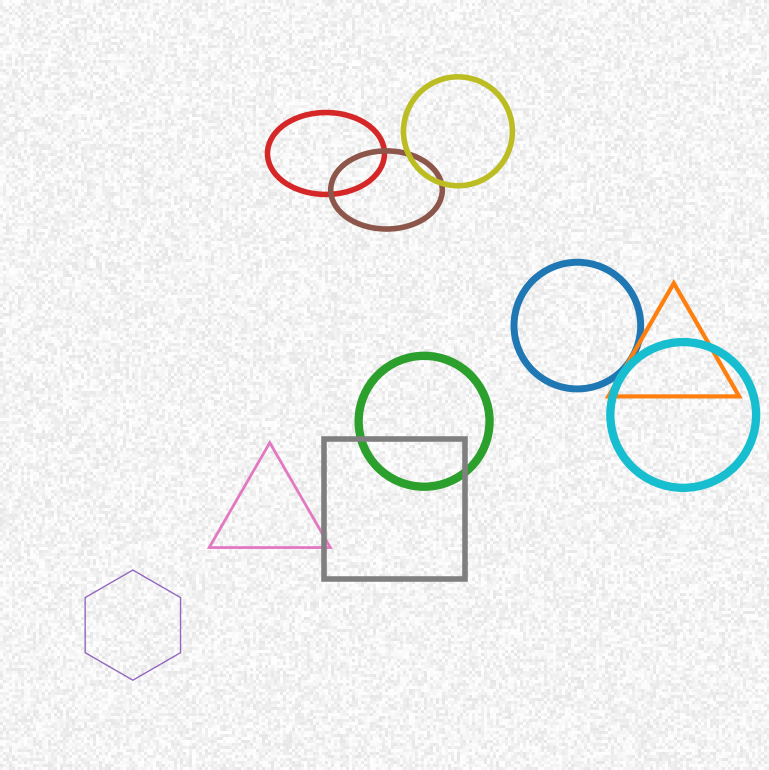[{"shape": "circle", "thickness": 2.5, "radius": 0.41, "center": [0.75, 0.577]}, {"shape": "triangle", "thickness": 1.5, "radius": 0.49, "center": [0.875, 0.534]}, {"shape": "circle", "thickness": 3, "radius": 0.43, "center": [0.551, 0.453]}, {"shape": "oval", "thickness": 2, "radius": 0.38, "center": [0.423, 0.801]}, {"shape": "hexagon", "thickness": 0.5, "radius": 0.36, "center": [0.173, 0.188]}, {"shape": "oval", "thickness": 2, "radius": 0.36, "center": [0.502, 0.753]}, {"shape": "triangle", "thickness": 1, "radius": 0.45, "center": [0.35, 0.334]}, {"shape": "square", "thickness": 2, "radius": 0.46, "center": [0.512, 0.339]}, {"shape": "circle", "thickness": 2, "radius": 0.35, "center": [0.595, 0.829]}, {"shape": "circle", "thickness": 3, "radius": 0.47, "center": [0.887, 0.461]}]